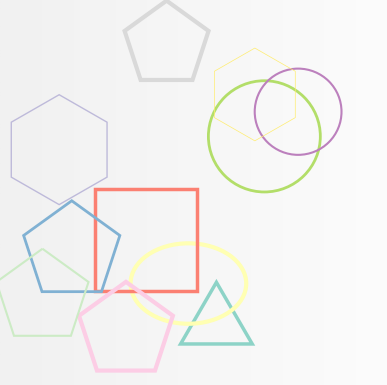[{"shape": "triangle", "thickness": 2.5, "radius": 0.53, "center": [0.558, 0.16]}, {"shape": "oval", "thickness": 3, "radius": 0.75, "center": [0.486, 0.264]}, {"shape": "hexagon", "thickness": 1, "radius": 0.71, "center": [0.153, 0.611]}, {"shape": "square", "thickness": 2.5, "radius": 0.66, "center": [0.376, 0.377]}, {"shape": "pentagon", "thickness": 2, "radius": 0.65, "center": [0.185, 0.348]}, {"shape": "circle", "thickness": 2, "radius": 0.72, "center": [0.682, 0.646]}, {"shape": "pentagon", "thickness": 3, "radius": 0.64, "center": [0.325, 0.141]}, {"shape": "pentagon", "thickness": 3, "radius": 0.57, "center": [0.43, 0.884]}, {"shape": "circle", "thickness": 1.5, "radius": 0.56, "center": [0.769, 0.71]}, {"shape": "pentagon", "thickness": 1.5, "radius": 0.62, "center": [0.11, 0.229]}, {"shape": "hexagon", "thickness": 0.5, "radius": 0.6, "center": [0.658, 0.755]}]